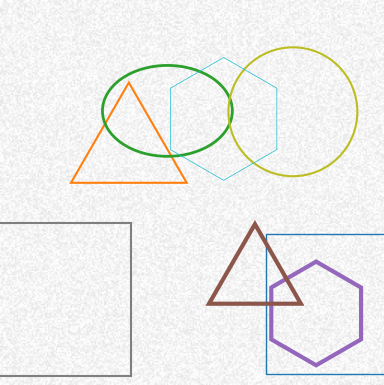[{"shape": "square", "thickness": 1, "radius": 0.9, "center": [0.873, 0.21]}, {"shape": "triangle", "thickness": 1.5, "radius": 0.87, "center": [0.335, 0.612]}, {"shape": "oval", "thickness": 2, "radius": 0.84, "center": [0.435, 0.712]}, {"shape": "hexagon", "thickness": 3, "radius": 0.67, "center": [0.821, 0.186]}, {"shape": "triangle", "thickness": 3, "radius": 0.69, "center": [0.662, 0.28]}, {"shape": "square", "thickness": 1.5, "radius": 1.0, "center": [0.141, 0.221]}, {"shape": "circle", "thickness": 1.5, "radius": 0.84, "center": [0.761, 0.71]}, {"shape": "hexagon", "thickness": 0.5, "radius": 0.8, "center": [0.581, 0.691]}]